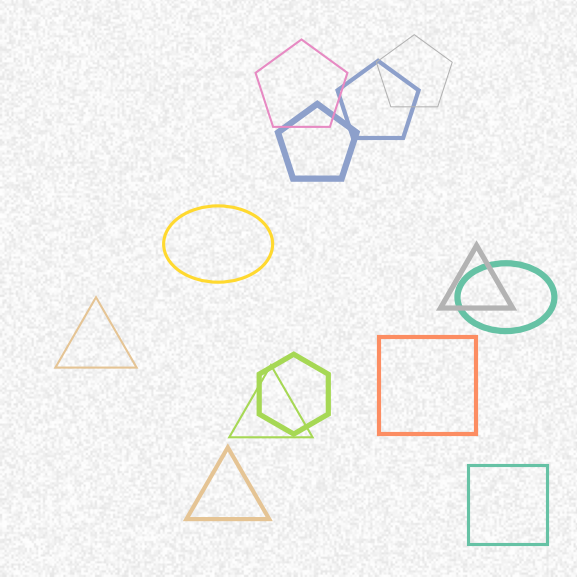[{"shape": "square", "thickness": 1.5, "radius": 0.34, "center": [0.88, 0.126]}, {"shape": "oval", "thickness": 3, "radius": 0.42, "center": [0.876, 0.485]}, {"shape": "square", "thickness": 2, "radius": 0.42, "center": [0.74, 0.332]}, {"shape": "pentagon", "thickness": 3, "radius": 0.36, "center": [0.549, 0.748]}, {"shape": "pentagon", "thickness": 2, "radius": 0.37, "center": [0.655, 0.82]}, {"shape": "pentagon", "thickness": 1, "radius": 0.42, "center": [0.522, 0.847]}, {"shape": "triangle", "thickness": 1, "radius": 0.42, "center": [0.469, 0.284]}, {"shape": "hexagon", "thickness": 2.5, "radius": 0.35, "center": [0.509, 0.317]}, {"shape": "oval", "thickness": 1.5, "radius": 0.47, "center": [0.378, 0.577]}, {"shape": "triangle", "thickness": 2, "radius": 0.41, "center": [0.394, 0.142]}, {"shape": "triangle", "thickness": 1, "radius": 0.41, "center": [0.166, 0.403]}, {"shape": "pentagon", "thickness": 0.5, "radius": 0.35, "center": [0.717, 0.87]}, {"shape": "triangle", "thickness": 2.5, "radius": 0.36, "center": [0.825, 0.502]}]